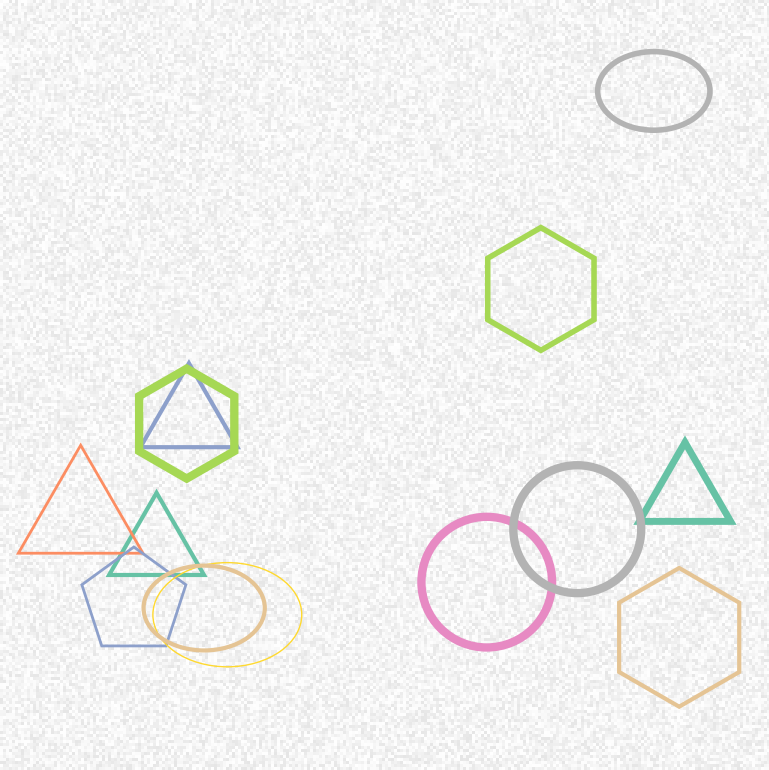[{"shape": "triangle", "thickness": 2.5, "radius": 0.34, "center": [0.89, 0.357]}, {"shape": "triangle", "thickness": 1.5, "radius": 0.36, "center": [0.203, 0.289]}, {"shape": "triangle", "thickness": 1, "radius": 0.47, "center": [0.105, 0.328]}, {"shape": "pentagon", "thickness": 1, "radius": 0.36, "center": [0.174, 0.219]}, {"shape": "triangle", "thickness": 1.5, "radius": 0.36, "center": [0.245, 0.456]}, {"shape": "circle", "thickness": 3, "radius": 0.42, "center": [0.632, 0.244]}, {"shape": "hexagon", "thickness": 2, "radius": 0.4, "center": [0.702, 0.625]}, {"shape": "hexagon", "thickness": 3, "radius": 0.36, "center": [0.242, 0.45]}, {"shape": "oval", "thickness": 0.5, "radius": 0.48, "center": [0.295, 0.202]}, {"shape": "oval", "thickness": 1.5, "radius": 0.39, "center": [0.265, 0.21]}, {"shape": "hexagon", "thickness": 1.5, "radius": 0.45, "center": [0.882, 0.172]}, {"shape": "circle", "thickness": 3, "radius": 0.42, "center": [0.75, 0.313]}, {"shape": "oval", "thickness": 2, "radius": 0.36, "center": [0.849, 0.882]}]